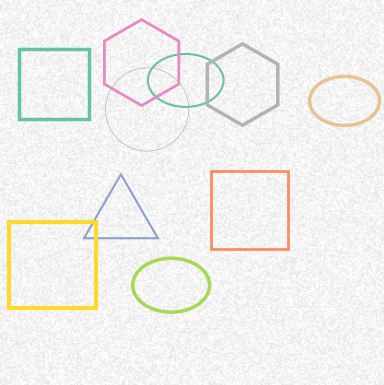[{"shape": "square", "thickness": 2.5, "radius": 0.45, "center": [0.14, 0.781]}, {"shape": "oval", "thickness": 1.5, "radius": 0.49, "center": [0.482, 0.791]}, {"shape": "square", "thickness": 2, "radius": 0.5, "center": [0.648, 0.454]}, {"shape": "triangle", "thickness": 1.5, "radius": 0.55, "center": [0.314, 0.437]}, {"shape": "hexagon", "thickness": 2, "radius": 0.56, "center": [0.368, 0.837]}, {"shape": "oval", "thickness": 2.5, "radius": 0.5, "center": [0.445, 0.259]}, {"shape": "square", "thickness": 3, "radius": 0.56, "center": [0.136, 0.312]}, {"shape": "oval", "thickness": 2.5, "radius": 0.45, "center": [0.895, 0.738]}, {"shape": "circle", "thickness": 0.5, "radius": 0.54, "center": [0.382, 0.716]}, {"shape": "hexagon", "thickness": 2.5, "radius": 0.53, "center": [0.63, 0.78]}]